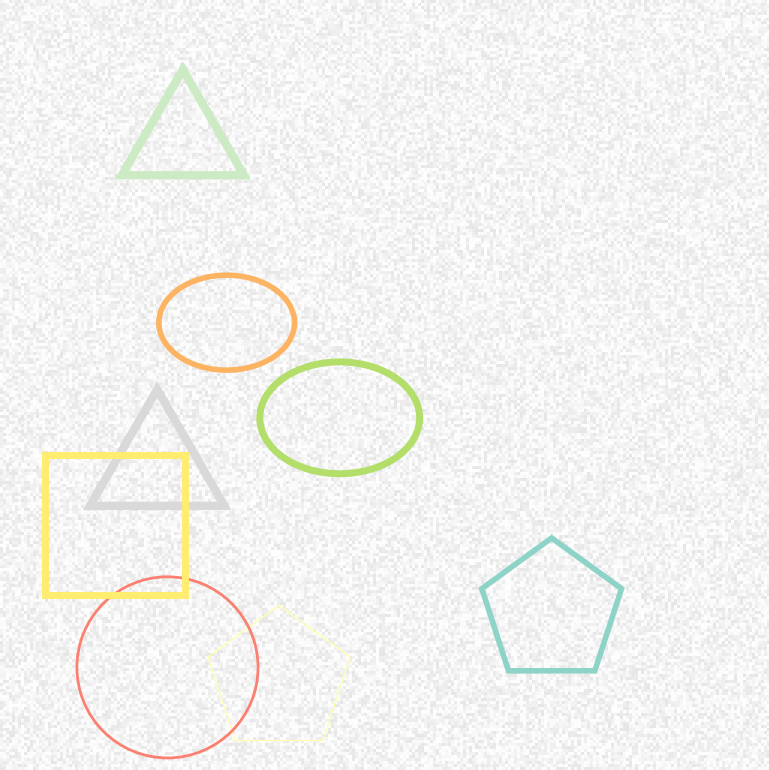[{"shape": "pentagon", "thickness": 2, "radius": 0.48, "center": [0.716, 0.206]}, {"shape": "pentagon", "thickness": 0.5, "radius": 0.49, "center": [0.362, 0.117]}, {"shape": "circle", "thickness": 1, "radius": 0.59, "center": [0.218, 0.133]}, {"shape": "oval", "thickness": 2, "radius": 0.44, "center": [0.294, 0.581]}, {"shape": "oval", "thickness": 2.5, "radius": 0.52, "center": [0.441, 0.457]}, {"shape": "triangle", "thickness": 3, "radius": 0.5, "center": [0.204, 0.393]}, {"shape": "triangle", "thickness": 3, "radius": 0.46, "center": [0.237, 0.818]}, {"shape": "square", "thickness": 2.5, "radius": 0.46, "center": [0.15, 0.318]}]